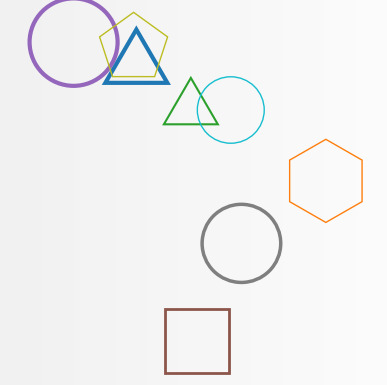[{"shape": "triangle", "thickness": 3, "radius": 0.46, "center": [0.352, 0.831]}, {"shape": "hexagon", "thickness": 1, "radius": 0.54, "center": [0.841, 0.53]}, {"shape": "triangle", "thickness": 1.5, "radius": 0.4, "center": [0.493, 0.717]}, {"shape": "circle", "thickness": 3, "radius": 0.57, "center": [0.19, 0.891]}, {"shape": "square", "thickness": 2, "radius": 0.41, "center": [0.507, 0.115]}, {"shape": "circle", "thickness": 2.5, "radius": 0.51, "center": [0.623, 0.368]}, {"shape": "pentagon", "thickness": 1, "radius": 0.46, "center": [0.345, 0.876]}, {"shape": "circle", "thickness": 1, "radius": 0.43, "center": [0.596, 0.714]}]